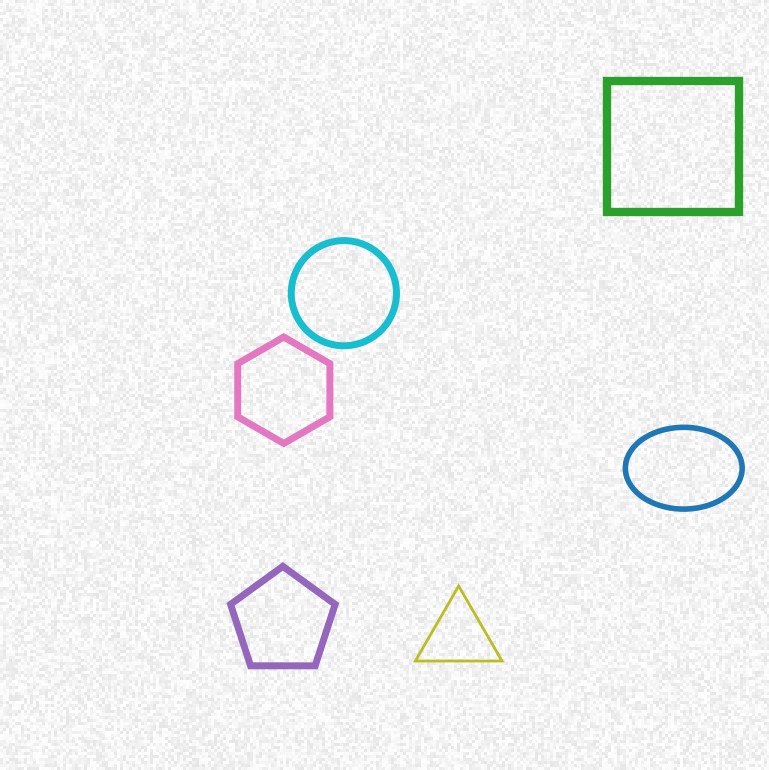[{"shape": "oval", "thickness": 2, "radius": 0.38, "center": [0.888, 0.392]}, {"shape": "square", "thickness": 3, "radius": 0.43, "center": [0.874, 0.81]}, {"shape": "pentagon", "thickness": 2.5, "radius": 0.36, "center": [0.367, 0.193]}, {"shape": "hexagon", "thickness": 2.5, "radius": 0.35, "center": [0.369, 0.493]}, {"shape": "triangle", "thickness": 1, "radius": 0.32, "center": [0.596, 0.174]}, {"shape": "circle", "thickness": 2.5, "radius": 0.34, "center": [0.447, 0.619]}]